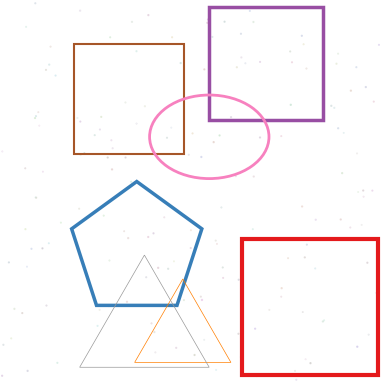[{"shape": "square", "thickness": 3, "radius": 0.88, "center": [0.804, 0.203]}, {"shape": "pentagon", "thickness": 2.5, "radius": 0.89, "center": [0.355, 0.351]}, {"shape": "square", "thickness": 2.5, "radius": 0.74, "center": [0.691, 0.835]}, {"shape": "triangle", "thickness": 0.5, "radius": 0.72, "center": [0.475, 0.131]}, {"shape": "square", "thickness": 1.5, "radius": 0.72, "center": [0.334, 0.742]}, {"shape": "oval", "thickness": 2, "radius": 0.78, "center": [0.544, 0.645]}, {"shape": "triangle", "thickness": 0.5, "radius": 0.97, "center": [0.375, 0.143]}]